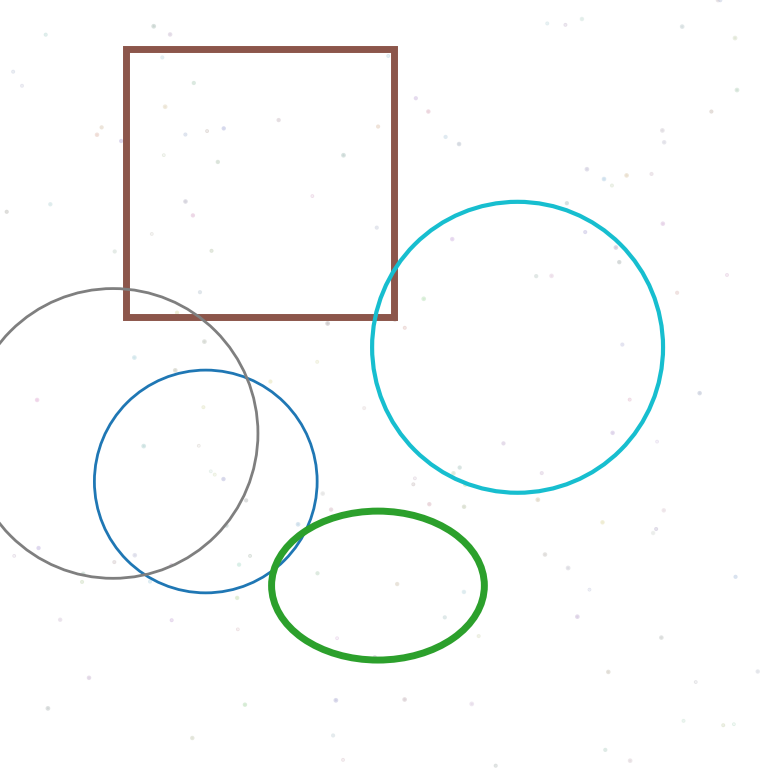[{"shape": "circle", "thickness": 1, "radius": 0.72, "center": [0.267, 0.375]}, {"shape": "oval", "thickness": 2.5, "radius": 0.69, "center": [0.491, 0.24]}, {"shape": "square", "thickness": 2.5, "radius": 0.87, "center": [0.338, 0.762]}, {"shape": "circle", "thickness": 1, "radius": 0.94, "center": [0.147, 0.437]}, {"shape": "circle", "thickness": 1.5, "radius": 0.94, "center": [0.672, 0.549]}]